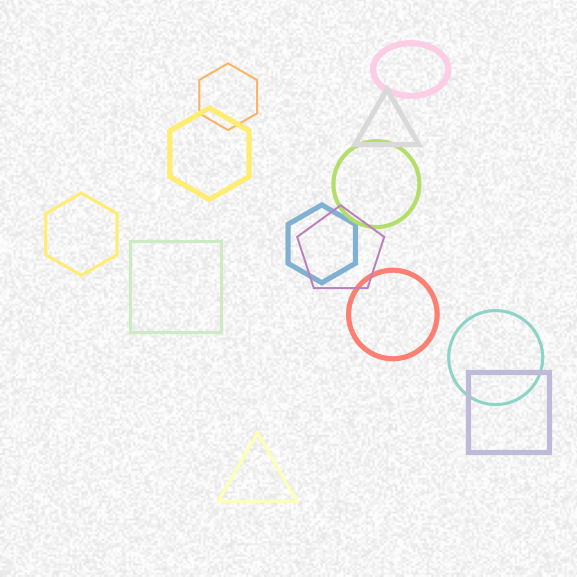[{"shape": "circle", "thickness": 1.5, "radius": 0.41, "center": [0.858, 0.38]}, {"shape": "triangle", "thickness": 1.5, "radius": 0.39, "center": [0.446, 0.17]}, {"shape": "square", "thickness": 2.5, "radius": 0.35, "center": [0.881, 0.286]}, {"shape": "circle", "thickness": 2.5, "radius": 0.38, "center": [0.68, 0.455]}, {"shape": "hexagon", "thickness": 2.5, "radius": 0.34, "center": [0.557, 0.577]}, {"shape": "hexagon", "thickness": 1, "radius": 0.29, "center": [0.395, 0.832]}, {"shape": "circle", "thickness": 2, "radius": 0.37, "center": [0.652, 0.68]}, {"shape": "oval", "thickness": 3, "radius": 0.33, "center": [0.711, 0.879]}, {"shape": "triangle", "thickness": 2.5, "radius": 0.32, "center": [0.67, 0.781]}, {"shape": "pentagon", "thickness": 1, "radius": 0.4, "center": [0.59, 0.564]}, {"shape": "square", "thickness": 1.5, "radius": 0.39, "center": [0.304, 0.502]}, {"shape": "hexagon", "thickness": 2.5, "radius": 0.4, "center": [0.363, 0.733]}, {"shape": "hexagon", "thickness": 1.5, "radius": 0.36, "center": [0.141, 0.594]}]